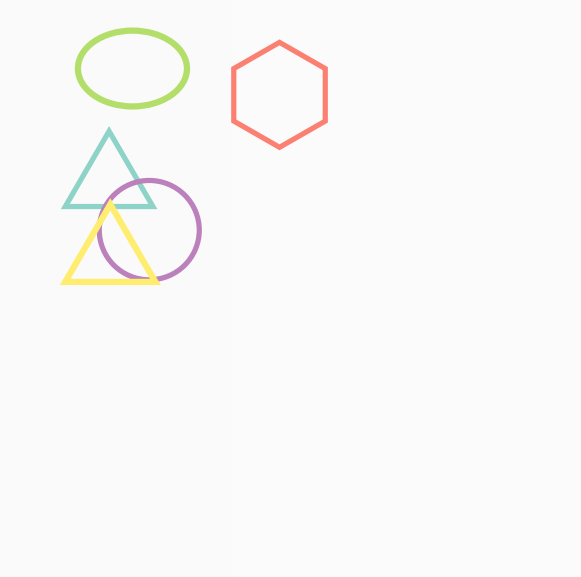[{"shape": "triangle", "thickness": 2.5, "radius": 0.43, "center": [0.188, 0.685]}, {"shape": "hexagon", "thickness": 2.5, "radius": 0.45, "center": [0.481, 0.835]}, {"shape": "oval", "thickness": 3, "radius": 0.47, "center": [0.228, 0.88]}, {"shape": "circle", "thickness": 2.5, "radius": 0.43, "center": [0.257, 0.601]}, {"shape": "triangle", "thickness": 3, "radius": 0.45, "center": [0.19, 0.556]}]